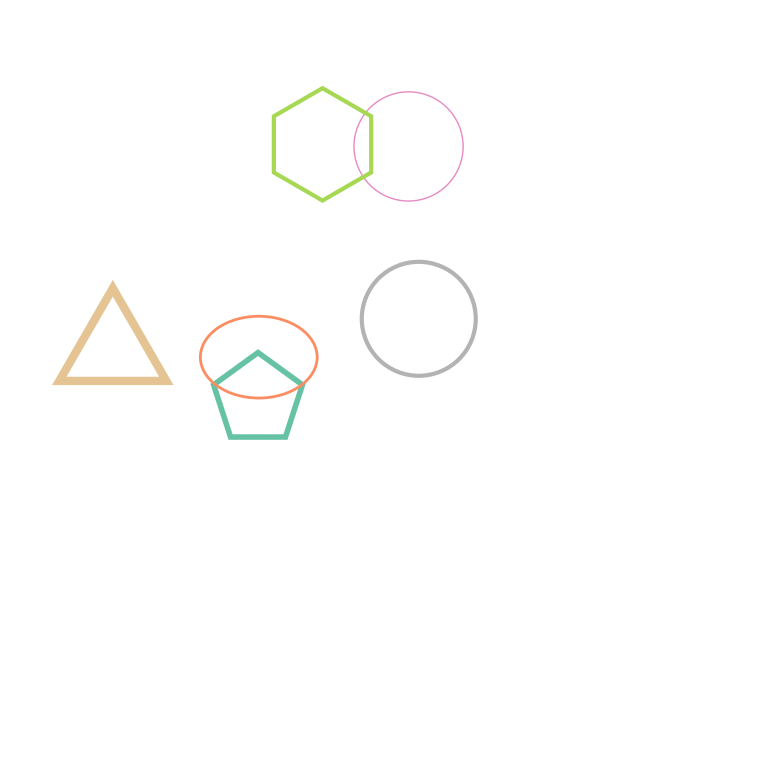[{"shape": "pentagon", "thickness": 2, "radius": 0.3, "center": [0.335, 0.481]}, {"shape": "oval", "thickness": 1, "radius": 0.38, "center": [0.336, 0.536]}, {"shape": "circle", "thickness": 0.5, "radius": 0.35, "center": [0.531, 0.81]}, {"shape": "hexagon", "thickness": 1.5, "radius": 0.36, "center": [0.419, 0.813]}, {"shape": "triangle", "thickness": 3, "radius": 0.4, "center": [0.147, 0.545]}, {"shape": "circle", "thickness": 1.5, "radius": 0.37, "center": [0.544, 0.586]}]